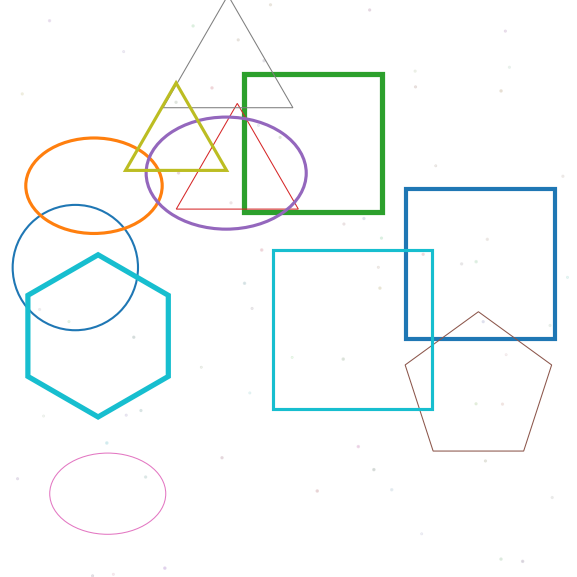[{"shape": "square", "thickness": 2, "radius": 0.65, "center": [0.832, 0.542]}, {"shape": "circle", "thickness": 1, "radius": 0.54, "center": [0.13, 0.536]}, {"shape": "oval", "thickness": 1.5, "radius": 0.59, "center": [0.163, 0.678]}, {"shape": "square", "thickness": 2.5, "radius": 0.6, "center": [0.542, 0.752]}, {"shape": "triangle", "thickness": 0.5, "radius": 0.61, "center": [0.411, 0.698]}, {"shape": "oval", "thickness": 1.5, "radius": 0.69, "center": [0.392, 0.699]}, {"shape": "pentagon", "thickness": 0.5, "radius": 0.67, "center": [0.828, 0.326]}, {"shape": "oval", "thickness": 0.5, "radius": 0.5, "center": [0.187, 0.144]}, {"shape": "triangle", "thickness": 0.5, "radius": 0.65, "center": [0.395, 0.878]}, {"shape": "triangle", "thickness": 1.5, "radius": 0.51, "center": [0.305, 0.755]}, {"shape": "hexagon", "thickness": 2.5, "radius": 0.7, "center": [0.17, 0.418]}, {"shape": "square", "thickness": 1.5, "radius": 0.69, "center": [0.61, 0.429]}]